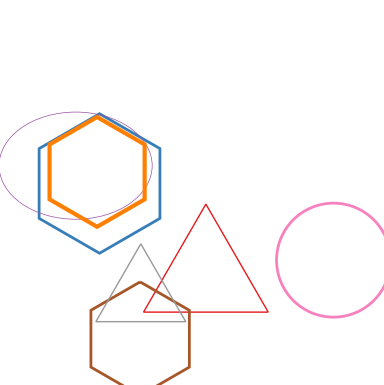[{"shape": "triangle", "thickness": 1, "radius": 0.93, "center": [0.535, 0.283]}, {"shape": "hexagon", "thickness": 2, "radius": 0.91, "center": [0.259, 0.523]}, {"shape": "oval", "thickness": 0.5, "radius": 0.99, "center": [0.196, 0.57]}, {"shape": "hexagon", "thickness": 3, "radius": 0.71, "center": [0.252, 0.553]}, {"shape": "hexagon", "thickness": 2, "radius": 0.74, "center": [0.364, 0.12]}, {"shape": "circle", "thickness": 2, "radius": 0.74, "center": [0.866, 0.324]}, {"shape": "triangle", "thickness": 1, "radius": 0.67, "center": [0.366, 0.232]}]